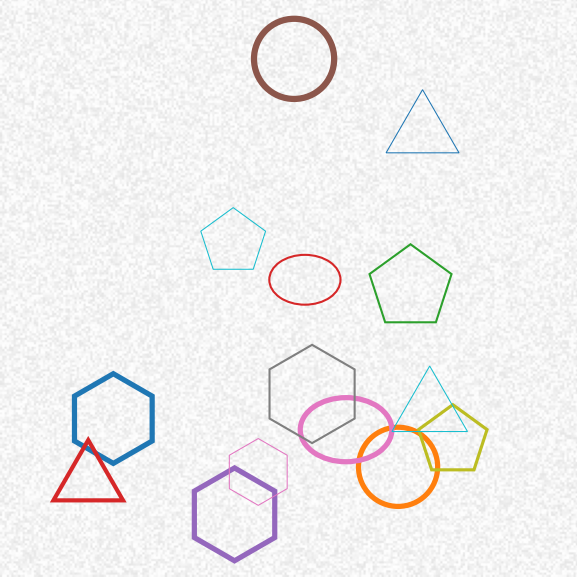[{"shape": "hexagon", "thickness": 2.5, "radius": 0.39, "center": [0.196, 0.274]}, {"shape": "triangle", "thickness": 0.5, "radius": 0.36, "center": [0.732, 0.771]}, {"shape": "circle", "thickness": 2.5, "radius": 0.34, "center": [0.689, 0.191]}, {"shape": "pentagon", "thickness": 1, "radius": 0.37, "center": [0.711, 0.501]}, {"shape": "oval", "thickness": 1, "radius": 0.31, "center": [0.528, 0.515]}, {"shape": "triangle", "thickness": 2, "radius": 0.35, "center": [0.153, 0.167]}, {"shape": "hexagon", "thickness": 2.5, "radius": 0.4, "center": [0.406, 0.108]}, {"shape": "circle", "thickness": 3, "radius": 0.35, "center": [0.509, 0.897]}, {"shape": "oval", "thickness": 2.5, "radius": 0.4, "center": [0.599, 0.255]}, {"shape": "hexagon", "thickness": 0.5, "radius": 0.29, "center": [0.447, 0.182]}, {"shape": "hexagon", "thickness": 1, "radius": 0.43, "center": [0.54, 0.317]}, {"shape": "pentagon", "thickness": 1.5, "radius": 0.31, "center": [0.784, 0.236]}, {"shape": "pentagon", "thickness": 0.5, "radius": 0.29, "center": [0.404, 0.581]}, {"shape": "triangle", "thickness": 0.5, "radius": 0.38, "center": [0.744, 0.29]}]